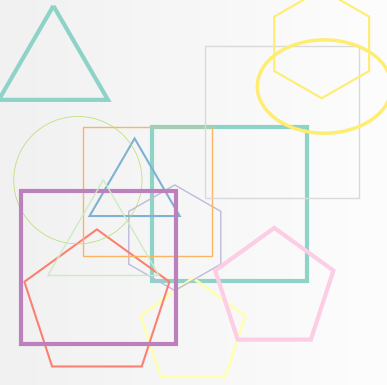[{"shape": "square", "thickness": 3, "radius": 1.0, "center": [0.592, 0.47]}, {"shape": "triangle", "thickness": 3, "radius": 0.81, "center": [0.138, 0.822]}, {"shape": "pentagon", "thickness": 2, "radius": 0.71, "center": [0.498, 0.136]}, {"shape": "hexagon", "thickness": 1, "radius": 0.69, "center": [0.451, 0.382]}, {"shape": "pentagon", "thickness": 1.5, "radius": 0.98, "center": [0.25, 0.207]}, {"shape": "triangle", "thickness": 1.5, "radius": 0.67, "center": [0.347, 0.506]}, {"shape": "square", "thickness": 1, "radius": 0.84, "center": [0.38, 0.502]}, {"shape": "circle", "thickness": 0.5, "radius": 0.83, "center": [0.201, 0.532]}, {"shape": "pentagon", "thickness": 3, "radius": 0.8, "center": [0.708, 0.248]}, {"shape": "square", "thickness": 1, "radius": 0.99, "center": [0.728, 0.682]}, {"shape": "square", "thickness": 3, "radius": 1.0, "center": [0.254, 0.305]}, {"shape": "triangle", "thickness": 1, "radius": 0.83, "center": [0.267, 0.367]}, {"shape": "oval", "thickness": 2.5, "radius": 0.87, "center": [0.837, 0.775]}, {"shape": "hexagon", "thickness": 1.5, "radius": 0.71, "center": [0.83, 0.886]}]